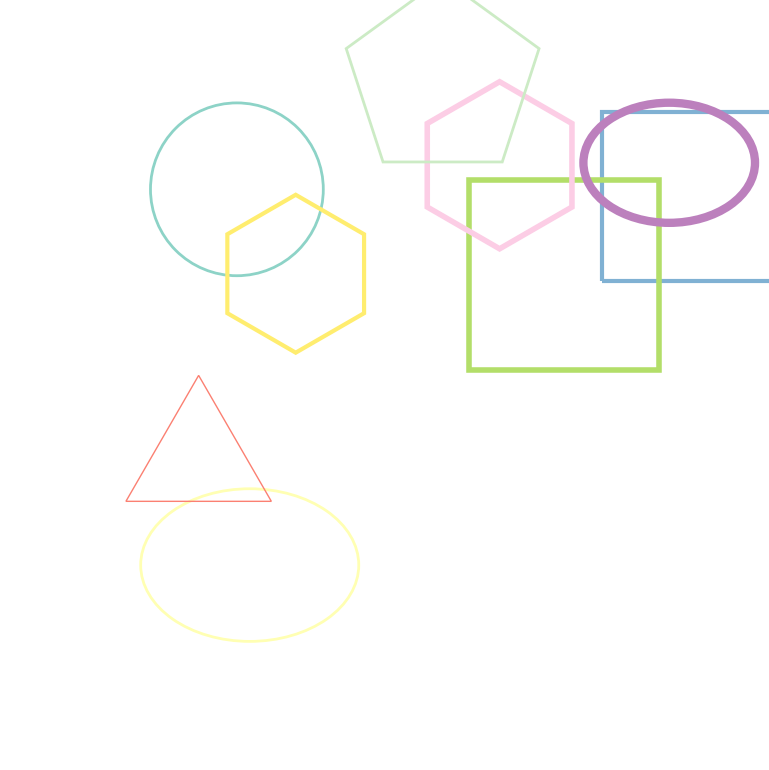[{"shape": "circle", "thickness": 1, "radius": 0.56, "center": [0.308, 0.754]}, {"shape": "oval", "thickness": 1, "radius": 0.71, "center": [0.324, 0.266]}, {"shape": "triangle", "thickness": 0.5, "radius": 0.55, "center": [0.258, 0.403]}, {"shape": "square", "thickness": 1.5, "radius": 0.55, "center": [0.892, 0.744]}, {"shape": "square", "thickness": 2, "radius": 0.62, "center": [0.732, 0.643]}, {"shape": "hexagon", "thickness": 2, "radius": 0.54, "center": [0.649, 0.785]}, {"shape": "oval", "thickness": 3, "radius": 0.56, "center": [0.869, 0.789]}, {"shape": "pentagon", "thickness": 1, "radius": 0.66, "center": [0.575, 0.896]}, {"shape": "hexagon", "thickness": 1.5, "radius": 0.51, "center": [0.384, 0.645]}]